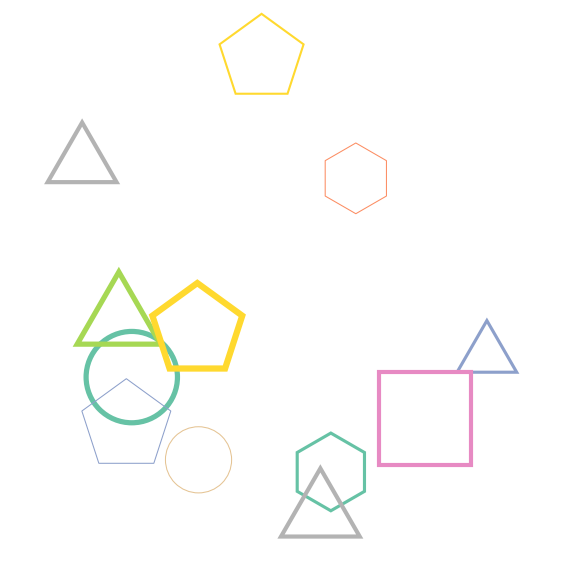[{"shape": "hexagon", "thickness": 1.5, "radius": 0.34, "center": [0.573, 0.182]}, {"shape": "circle", "thickness": 2.5, "radius": 0.4, "center": [0.228, 0.346]}, {"shape": "hexagon", "thickness": 0.5, "radius": 0.31, "center": [0.616, 0.69]}, {"shape": "triangle", "thickness": 1.5, "radius": 0.3, "center": [0.843, 0.384]}, {"shape": "pentagon", "thickness": 0.5, "radius": 0.4, "center": [0.219, 0.262]}, {"shape": "square", "thickness": 2, "radius": 0.4, "center": [0.736, 0.274]}, {"shape": "triangle", "thickness": 2.5, "radius": 0.42, "center": [0.206, 0.445]}, {"shape": "pentagon", "thickness": 3, "radius": 0.41, "center": [0.342, 0.427]}, {"shape": "pentagon", "thickness": 1, "radius": 0.38, "center": [0.453, 0.899]}, {"shape": "circle", "thickness": 0.5, "radius": 0.29, "center": [0.344, 0.203]}, {"shape": "triangle", "thickness": 2, "radius": 0.39, "center": [0.555, 0.109]}, {"shape": "triangle", "thickness": 2, "radius": 0.34, "center": [0.142, 0.718]}]